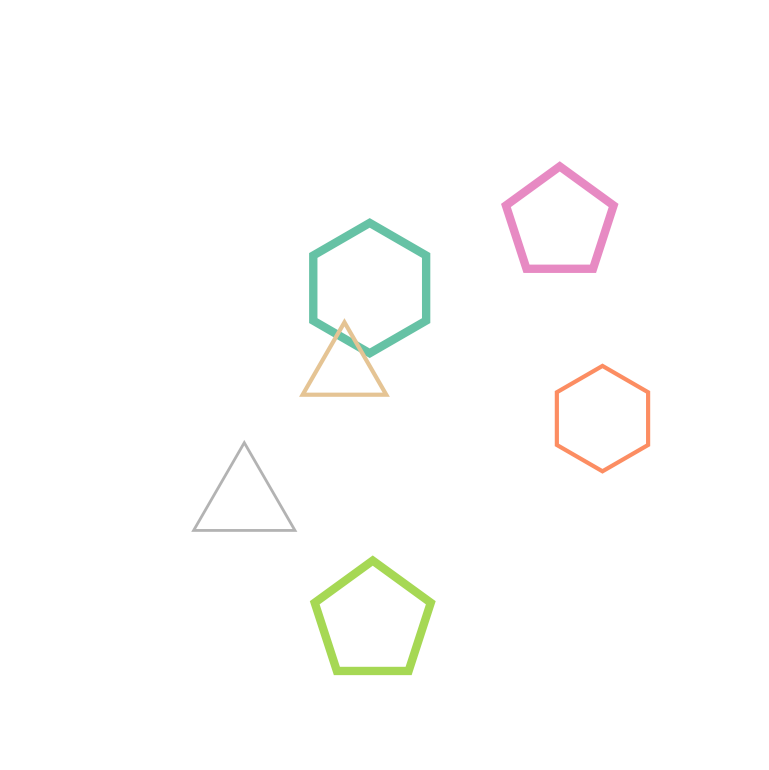[{"shape": "hexagon", "thickness": 3, "radius": 0.42, "center": [0.48, 0.626]}, {"shape": "hexagon", "thickness": 1.5, "radius": 0.34, "center": [0.782, 0.456]}, {"shape": "pentagon", "thickness": 3, "radius": 0.37, "center": [0.727, 0.71]}, {"shape": "pentagon", "thickness": 3, "radius": 0.4, "center": [0.484, 0.193]}, {"shape": "triangle", "thickness": 1.5, "radius": 0.31, "center": [0.447, 0.519]}, {"shape": "triangle", "thickness": 1, "radius": 0.38, "center": [0.317, 0.349]}]